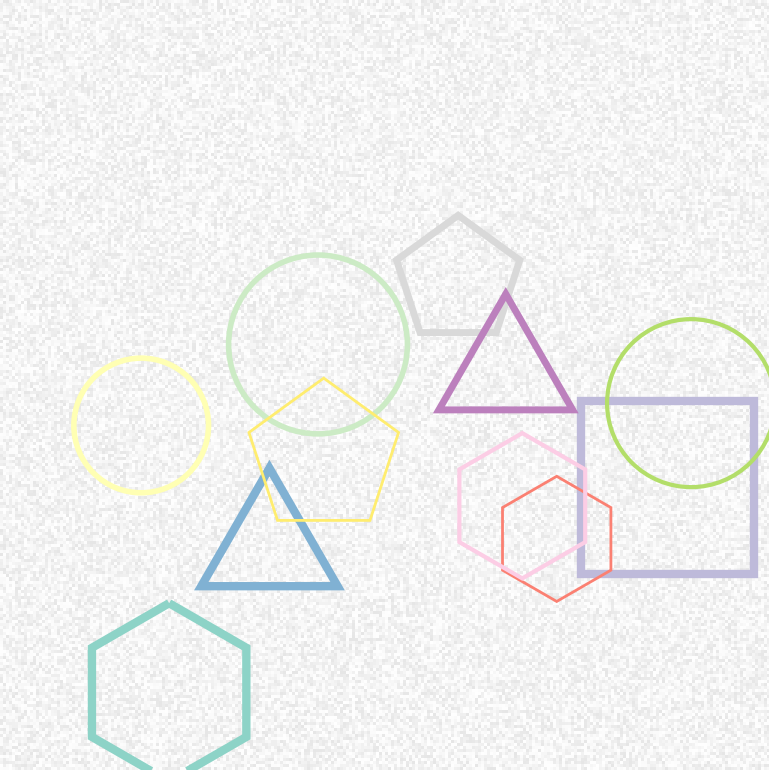[{"shape": "hexagon", "thickness": 3, "radius": 0.58, "center": [0.22, 0.101]}, {"shape": "circle", "thickness": 2, "radius": 0.44, "center": [0.183, 0.447]}, {"shape": "square", "thickness": 3, "radius": 0.56, "center": [0.867, 0.366]}, {"shape": "hexagon", "thickness": 1, "radius": 0.41, "center": [0.723, 0.3]}, {"shape": "triangle", "thickness": 3, "radius": 0.51, "center": [0.35, 0.29]}, {"shape": "circle", "thickness": 1.5, "radius": 0.55, "center": [0.897, 0.476]}, {"shape": "hexagon", "thickness": 1.5, "radius": 0.47, "center": [0.678, 0.343]}, {"shape": "pentagon", "thickness": 2.5, "radius": 0.42, "center": [0.595, 0.636]}, {"shape": "triangle", "thickness": 2.5, "radius": 0.5, "center": [0.657, 0.518]}, {"shape": "circle", "thickness": 2, "radius": 0.58, "center": [0.413, 0.553]}, {"shape": "pentagon", "thickness": 1, "radius": 0.51, "center": [0.42, 0.407]}]